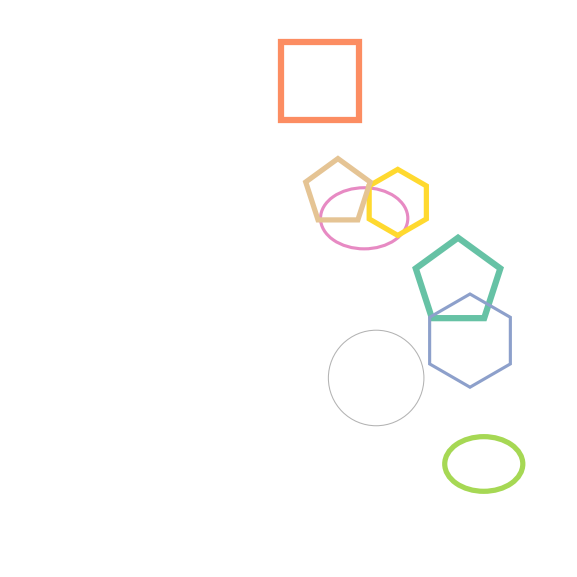[{"shape": "pentagon", "thickness": 3, "radius": 0.38, "center": [0.793, 0.51]}, {"shape": "square", "thickness": 3, "radius": 0.34, "center": [0.554, 0.859]}, {"shape": "hexagon", "thickness": 1.5, "radius": 0.4, "center": [0.814, 0.409]}, {"shape": "oval", "thickness": 1.5, "radius": 0.38, "center": [0.631, 0.621]}, {"shape": "oval", "thickness": 2.5, "radius": 0.34, "center": [0.838, 0.196]}, {"shape": "hexagon", "thickness": 2.5, "radius": 0.29, "center": [0.689, 0.649]}, {"shape": "pentagon", "thickness": 2.5, "radius": 0.29, "center": [0.585, 0.666]}, {"shape": "circle", "thickness": 0.5, "radius": 0.41, "center": [0.651, 0.345]}]